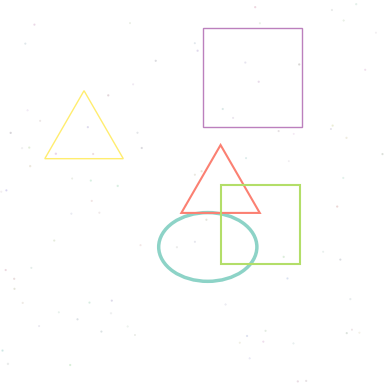[{"shape": "oval", "thickness": 2.5, "radius": 0.64, "center": [0.54, 0.359]}, {"shape": "triangle", "thickness": 1.5, "radius": 0.59, "center": [0.573, 0.506]}, {"shape": "square", "thickness": 1.5, "radius": 0.51, "center": [0.677, 0.417]}, {"shape": "square", "thickness": 1, "radius": 0.64, "center": [0.656, 0.798]}, {"shape": "triangle", "thickness": 1, "radius": 0.59, "center": [0.218, 0.647]}]